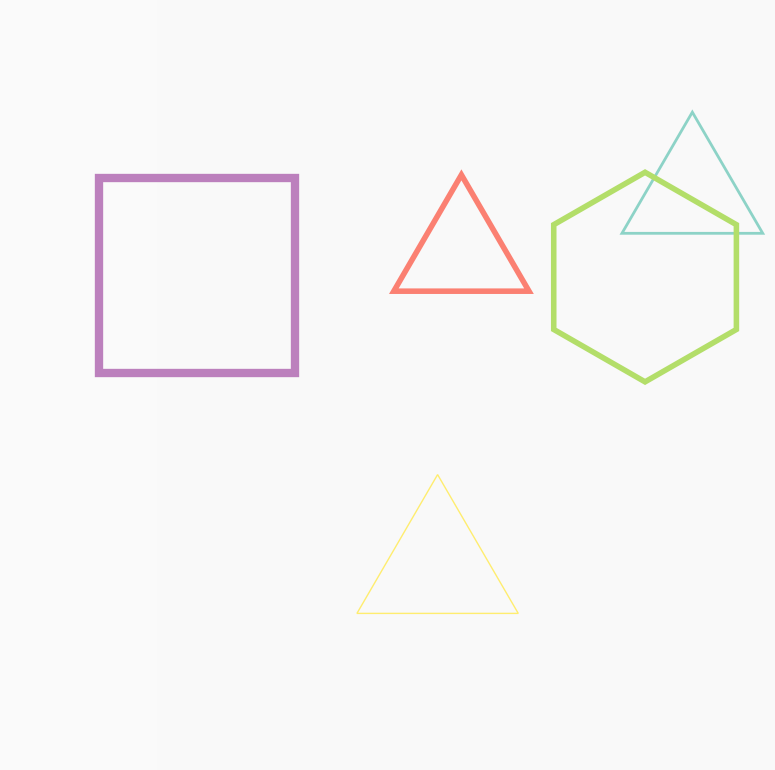[{"shape": "triangle", "thickness": 1, "radius": 0.52, "center": [0.893, 0.749]}, {"shape": "triangle", "thickness": 2, "radius": 0.5, "center": [0.595, 0.672]}, {"shape": "hexagon", "thickness": 2, "radius": 0.68, "center": [0.832, 0.64]}, {"shape": "square", "thickness": 3, "radius": 0.63, "center": [0.254, 0.642]}, {"shape": "triangle", "thickness": 0.5, "radius": 0.6, "center": [0.565, 0.263]}]